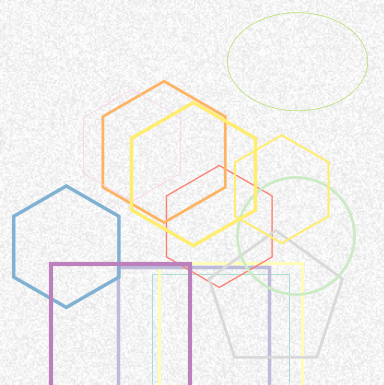[{"shape": "square", "thickness": 0.5, "radius": 0.89, "center": [0.574, 0.111]}, {"shape": "square", "thickness": 2, "radius": 0.93, "center": [0.599, 0.131]}, {"shape": "square", "thickness": 2.5, "radius": 0.98, "center": [0.503, 0.111]}, {"shape": "hexagon", "thickness": 1, "radius": 0.79, "center": [0.57, 0.412]}, {"shape": "hexagon", "thickness": 2.5, "radius": 0.79, "center": [0.172, 0.359]}, {"shape": "hexagon", "thickness": 2, "radius": 0.92, "center": [0.426, 0.605]}, {"shape": "oval", "thickness": 0.5, "radius": 0.91, "center": [0.773, 0.84]}, {"shape": "hexagon", "thickness": 0.5, "radius": 0.72, "center": [0.343, 0.622]}, {"shape": "pentagon", "thickness": 2, "radius": 0.91, "center": [0.716, 0.219]}, {"shape": "square", "thickness": 3, "radius": 0.9, "center": [0.313, 0.134]}, {"shape": "circle", "thickness": 2, "radius": 0.76, "center": [0.769, 0.387]}, {"shape": "hexagon", "thickness": 2.5, "radius": 0.93, "center": [0.503, 0.548]}, {"shape": "hexagon", "thickness": 1.5, "radius": 0.7, "center": [0.732, 0.509]}]